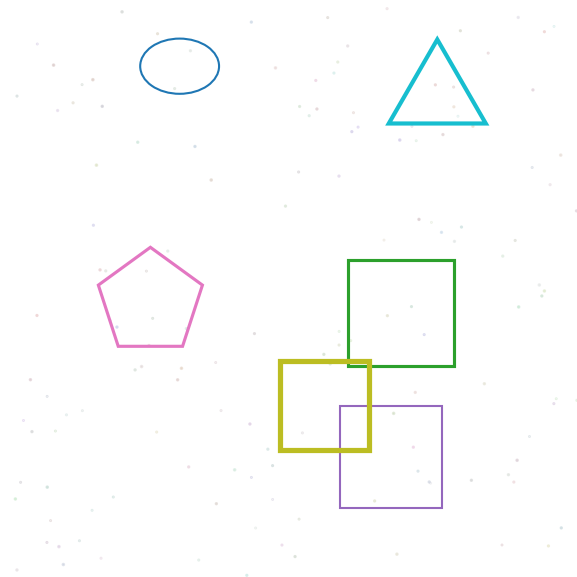[{"shape": "oval", "thickness": 1, "radius": 0.34, "center": [0.311, 0.885]}, {"shape": "square", "thickness": 1.5, "radius": 0.46, "center": [0.694, 0.457]}, {"shape": "square", "thickness": 1, "radius": 0.44, "center": [0.677, 0.208]}, {"shape": "pentagon", "thickness": 1.5, "radius": 0.47, "center": [0.26, 0.476]}, {"shape": "square", "thickness": 2.5, "radius": 0.39, "center": [0.562, 0.296]}, {"shape": "triangle", "thickness": 2, "radius": 0.48, "center": [0.757, 0.834]}]